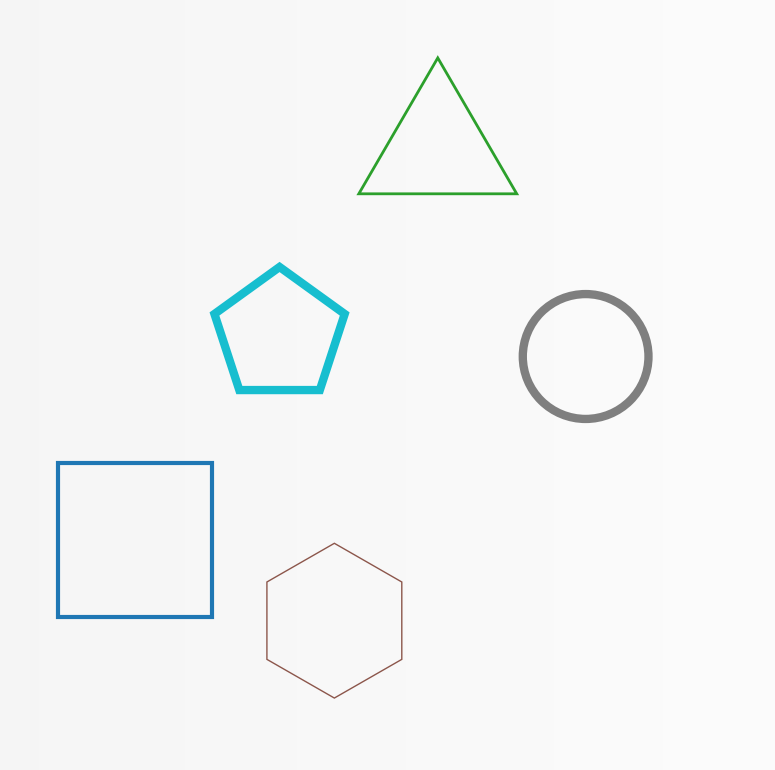[{"shape": "square", "thickness": 1.5, "radius": 0.5, "center": [0.174, 0.299]}, {"shape": "triangle", "thickness": 1, "radius": 0.59, "center": [0.565, 0.807]}, {"shape": "hexagon", "thickness": 0.5, "radius": 0.5, "center": [0.431, 0.194]}, {"shape": "circle", "thickness": 3, "radius": 0.41, "center": [0.756, 0.537]}, {"shape": "pentagon", "thickness": 3, "radius": 0.44, "center": [0.361, 0.565]}]